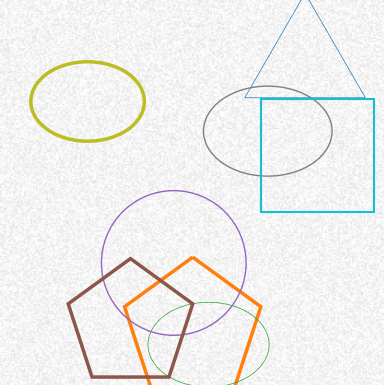[{"shape": "triangle", "thickness": 0.5, "radius": 0.9, "center": [0.792, 0.836]}, {"shape": "pentagon", "thickness": 2.5, "radius": 0.93, "center": [0.5, 0.146]}, {"shape": "oval", "thickness": 0.5, "radius": 0.79, "center": [0.542, 0.105]}, {"shape": "circle", "thickness": 1, "radius": 0.94, "center": [0.451, 0.317]}, {"shape": "pentagon", "thickness": 2.5, "radius": 0.85, "center": [0.339, 0.158]}, {"shape": "oval", "thickness": 1, "radius": 0.83, "center": [0.696, 0.659]}, {"shape": "oval", "thickness": 2.5, "radius": 0.74, "center": [0.228, 0.736]}, {"shape": "square", "thickness": 1.5, "radius": 0.73, "center": [0.825, 0.597]}]